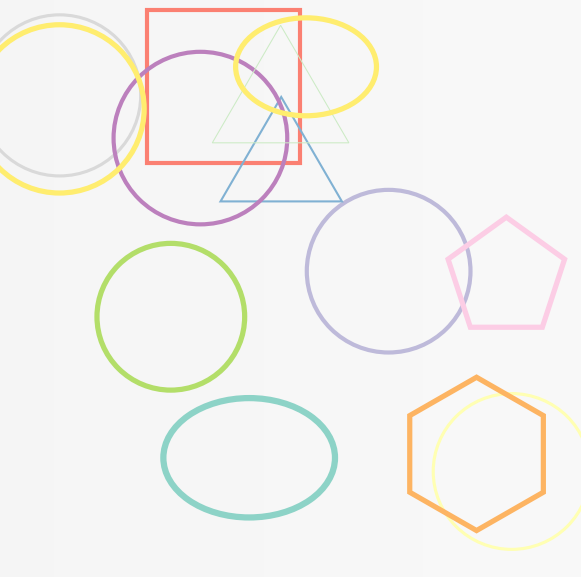[{"shape": "oval", "thickness": 3, "radius": 0.74, "center": [0.429, 0.206]}, {"shape": "circle", "thickness": 1.5, "radius": 0.67, "center": [0.88, 0.183]}, {"shape": "circle", "thickness": 2, "radius": 0.7, "center": [0.669, 0.53]}, {"shape": "square", "thickness": 2, "radius": 0.66, "center": [0.385, 0.849]}, {"shape": "triangle", "thickness": 1, "radius": 0.6, "center": [0.484, 0.711]}, {"shape": "hexagon", "thickness": 2.5, "radius": 0.66, "center": [0.82, 0.213]}, {"shape": "circle", "thickness": 2.5, "radius": 0.64, "center": [0.294, 0.451]}, {"shape": "pentagon", "thickness": 2.5, "radius": 0.53, "center": [0.871, 0.518]}, {"shape": "circle", "thickness": 1.5, "radius": 0.7, "center": [0.103, 0.834]}, {"shape": "circle", "thickness": 2, "radius": 0.75, "center": [0.345, 0.76]}, {"shape": "triangle", "thickness": 0.5, "radius": 0.68, "center": [0.483, 0.82]}, {"shape": "circle", "thickness": 2.5, "radius": 0.73, "center": [0.102, 0.811]}, {"shape": "oval", "thickness": 2.5, "radius": 0.61, "center": [0.527, 0.883]}]